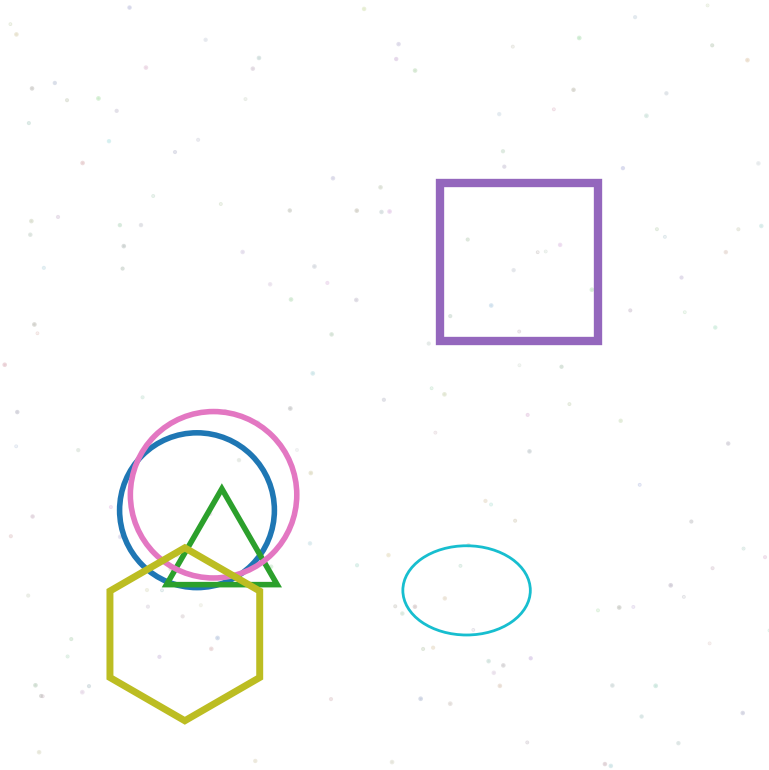[{"shape": "circle", "thickness": 2, "radius": 0.5, "center": [0.256, 0.337]}, {"shape": "triangle", "thickness": 2, "radius": 0.41, "center": [0.288, 0.282]}, {"shape": "square", "thickness": 3, "radius": 0.51, "center": [0.674, 0.659]}, {"shape": "circle", "thickness": 2, "radius": 0.54, "center": [0.277, 0.357]}, {"shape": "hexagon", "thickness": 2.5, "radius": 0.56, "center": [0.24, 0.176]}, {"shape": "oval", "thickness": 1, "radius": 0.41, "center": [0.606, 0.233]}]